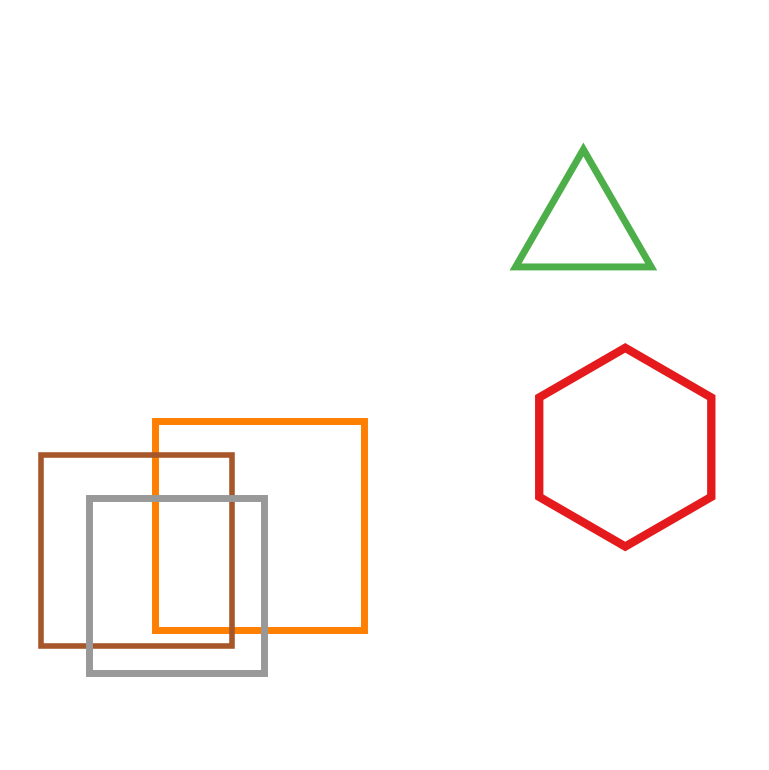[{"shape": "hexagon", "thickness": 3, "radius": 0.65, "center": [0.812, 0.419]}, {"shape": "triangle", "thickness": 2.5, "radius": 0.51, "center": [0.758, 0.704]}, {"shape": "square", "thickness": 2.5, "radius": 0.68, "center": [0.337, 0.317]}, {"shape": "square", "thickness": 2, "radius": 0.62, "center": [0.177, 0.285]}, {"shape": "square", "thickness": 2.5, "radius": 0.57, "center": [0.229, 0.24]}]